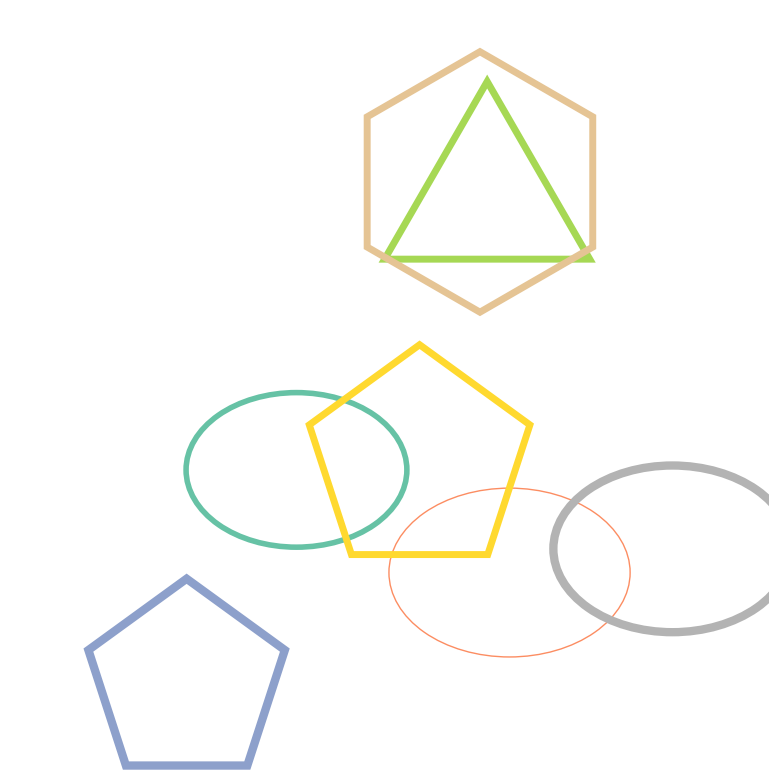[{"shape": "oval", "thickness": 2, "radius": 0.72, "center": [0.385, 0.39]}, {"shape": "oval", "thickness": 0.5, "radius": 0.78, "center": [0.662, 0.256]}, {"shape": "pentagon", "thickness": 3, "radius": 0.67, "center": [0.242, 0.114]}, {"shape": "triangle", "thickness": 2.5, "radius": 0.77, "center": [0.633, 0.74]}, {"shape": "pentagon", "thickness": 2.5, "radius": 0.75, "center": [0.545, 0.402]}, {"shape": "hexagon", "thickness": 2.5, "radius": 0.85, "center": [0.623, 0.764]}, {"shape": "oval", "thickness": 3, "radius": 0.77, "center": [0.873, 0.287]}]